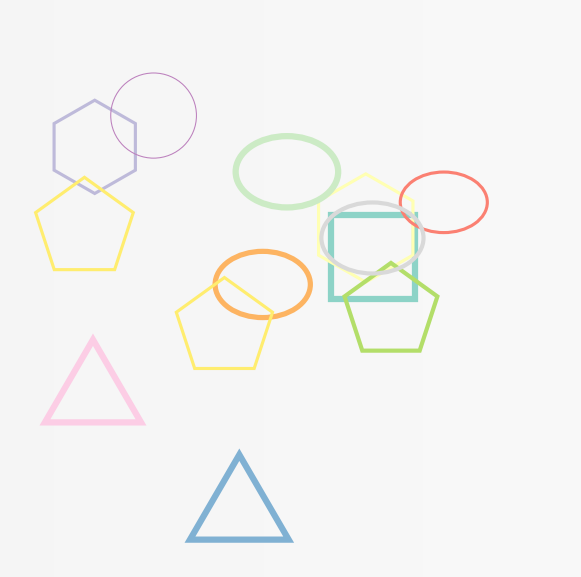[{"shape": "square", "thickness": 3, "radius": 0.36, "center": [0.642, 0.554]}, {"shape": "hexagon", "thickness": 1.5, "radius": 0.47, "center": [0.629, 0.604]}, {"shape": "hexagon", "thickness": 1.5, "radius": 0.4, "center": [0.163, 0.745]}, {"shape": "oval", "thickness": 1.5, "radius": 0.37, "center": [0.764, 0.649]}, {"shape": "triangle", "thickness": 3, "radius": 0.49, "center": [0.412, 0.114]}, {"shape": "oval", "thickness": 2.5, "radius": 0.41, "center": [0.452, 0.507]}, {"shape": "pentagon", "thickness": 2, "radius": 0.42, "center": [0.673, 0.46]}, {"shape": "triangle", "thickness": 3, "radius": 0.48, "center": [0.16, 0.315]}, {"shape": "oval", "thickness": 2, "radius": 0.44, "center": [0.641, 0.587]}, {"shape": "circle", "thickness": 0.5, "radius": 0.37, "center": [0.264, 0.799]}, {"shape": "oval", "thickness": 3, "radius": 0.44, "center": [0.494, 0.702]}, {"shape": "pentagon", "thickness": 1.5, "radius": 0.44, "center": [0.145, 0.604]}, {"shape": "pentagon", "thickness": 1.5, "radius": 0.44, "center": [0.386, 0.432]}]